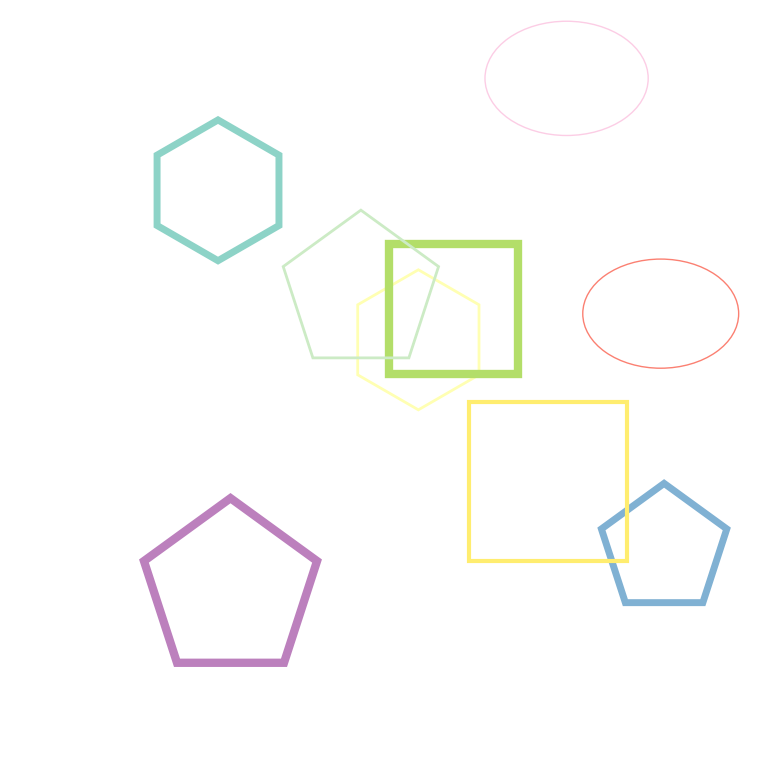[{"shape": "hexagon", "thickness": 2.5, "radius": 0.46, "center": [0.283, 0.753]}, {"shape": "hexagon", "thickness": 1, "radius": 0.45, "center": [0.543, 0.559]}, {"shape": "oval", "thickness": 0.5, "radius": 0.51, "center": [0.858, 0.593]}, {"shape": "pentagon", "thickness": 2.5, "radius": 0.43, "center": [0.862, 0.287]}, {"shape": "square", "thickness": 3, "radius": 0.42, "center": [0.589, 0.599]}, {"shape": "oval", "thickness": 0.5, "radius": 0.53, "center": [0.736, 0.898]}, {"shape": "pentagon", "thickness": 3, "radius": 0.59, "center": [0.299, 0.235]}, {"shape": "pentagon", "thickness": 1, "radius": 0.53, "center": [0.469, 0.621]}, {"shape": "square", "thickness": 1.5, "radius": 0.51, "center": [0.712, 0.375]}]